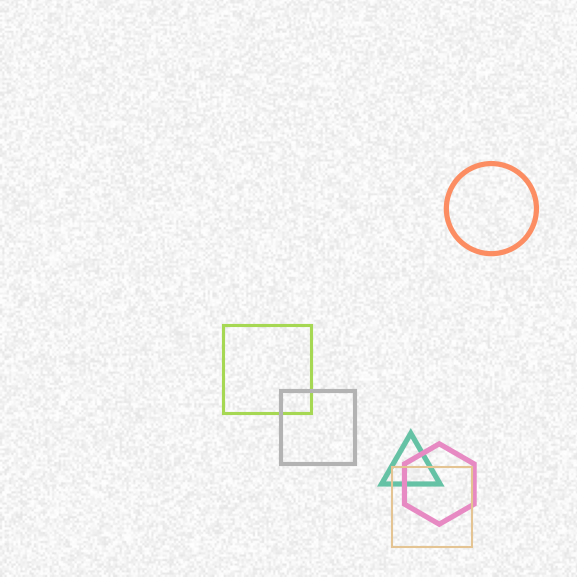[{"shape": "triangle", "thickness": 2.5, "radius": 0.29, "center": [0.711, 0.19]}, {"shape": "circle", "thickness": 2.5, "radius": 0.39, "center": [0.851, 0.638]}, {"shape": "hexagon", "thickness": 2.5, "radius": 0.35, "center": [0.761, 0.161]}, {"shape": "square", "thickness": 1.5, "radius": 0.38, "center": [0.462, 0.36]}, {"shape": "square", "thickness": 1, "radius": 0.35, "center": [0.748, 0.121]}, {"shape": "square", "thickness": 2, "radius": 0.32, "center": [0.551, 0.259]}]